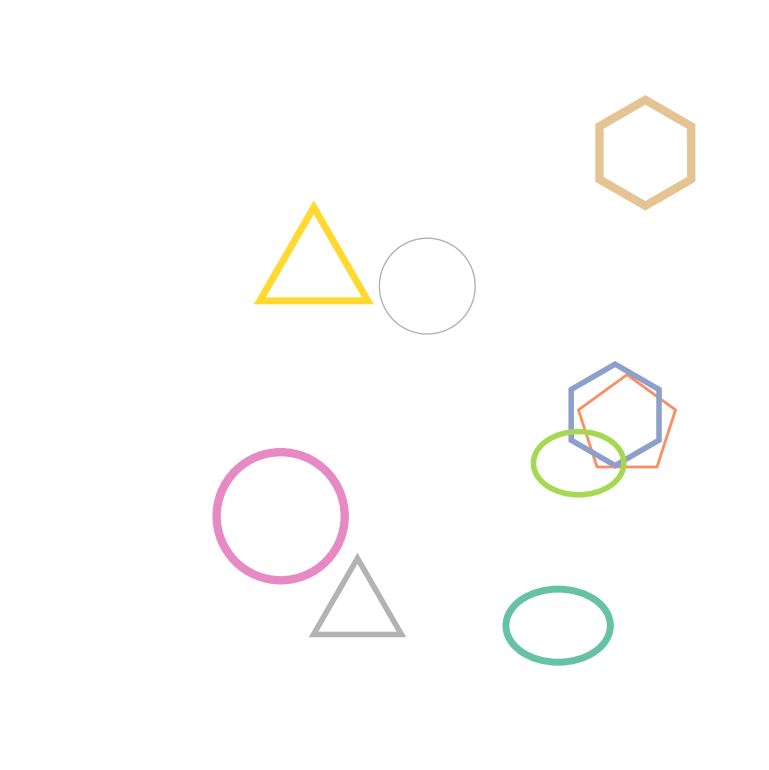[{"shape": "oval", "thickness": 2.5, "radius": 0.34, "center": [0.725, 0.187]}, {"shape": "pentagon", "thickness": 1, "radius": 0.33, "center": [0.814, 0.447]}, {"shape": "hexagon", "thickness": 2, "radius": 0.33, "center": [0.799, 0.461]}, {"shape": "circle", "thickness": 3, "radius": 0.42, "center": [0.365, 0.33]}, {"shape": "oval", "thickness": 2, "radius": 0.29, "center": [0.751, 0.398]}, {"shape": "triangle", "thickness": 2.5, "radius": 0.4, "center": [0.408, 0.65]}, {"shape": "hexagon", "thickness": 3, "radius": 0.34, "center": [0.838, 0.801]}, {"shape": "triangle", "thickness": 2, "radius": 0.33, "center": [0.464, 0.209]}, {"shape": "circle", "thickness": 0.5, "radius": 0.31, "center": [0.555, 0.628]}]